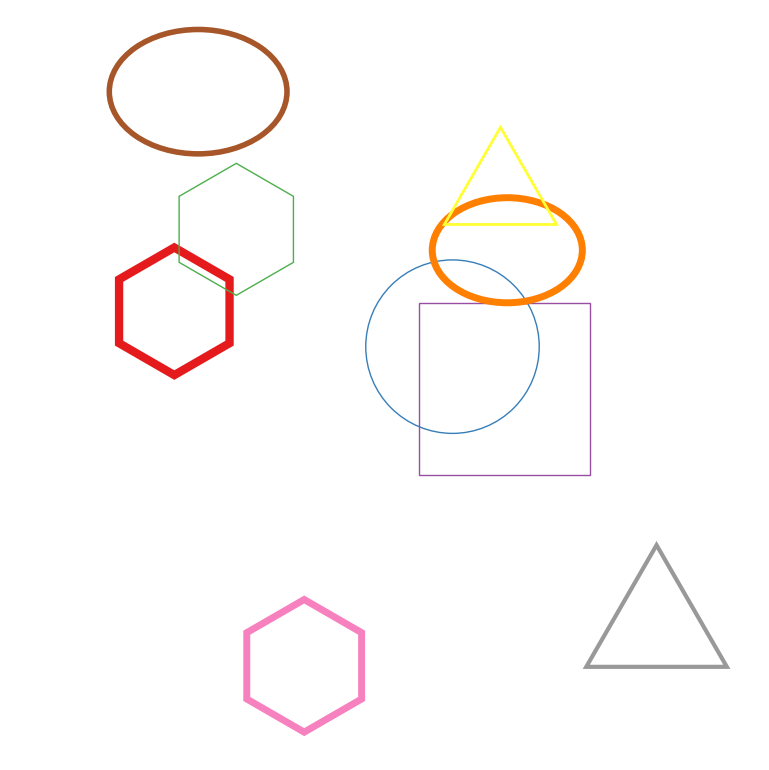[{"shape": "hexagon", "thickness": 3, "radius": 0.41, "center": [0.226, 0.596]}, {"shape": "circle", "thickness": 0.5, "radius": 0.56, "center": [0.588, 0.55]}, {"shape": "hexagon", "thickness": 0.5, "radius": 0.43, "center": [0.307, 0.702]}, {"shape": "square", "thickness": 0.5, "radius": 0.56, "center": [0.655, 0.495]}, {"shape": "oval", "thickness": 2.5, "radius": 0.49, "center": [0.659, 0.675]}, {"shape": "triangle", "thickness": 1, "radius": 0.42, "center": [0.65, 0.751]}, {"shape": "oval", "thickness": 2, "radius": 0.58, "center": [0.257, 0.881]}, {"shape": "hexagon", "thickness": 2.5, "radius": 0.43, "center": [0.395, 0.135]}, {"shape": "triangle", "thickness": 1.5, "radius": 0.53, "center": [0.853, 0.187]}]